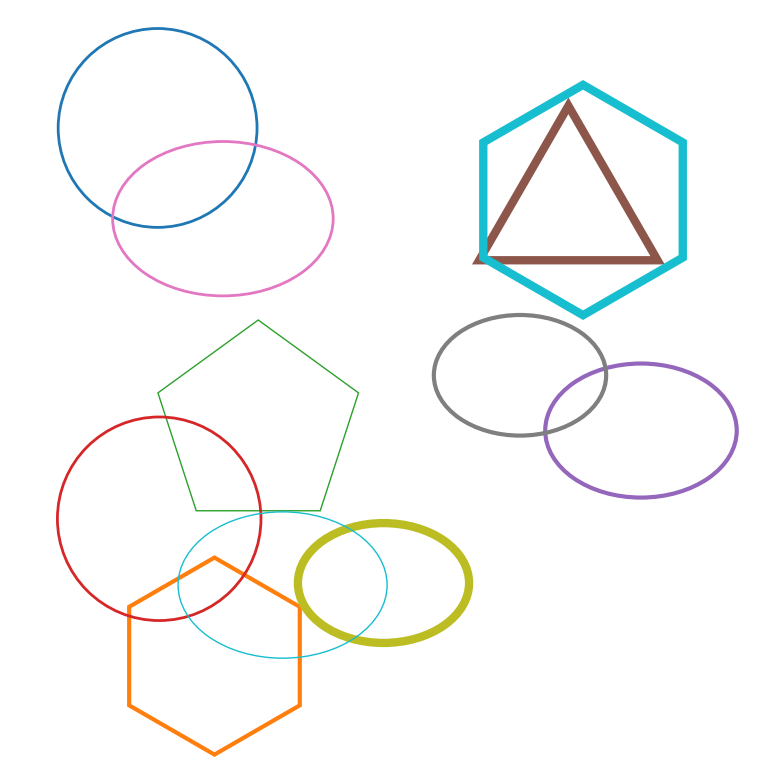[{"shape": "circle", "thickness": 1, "radius": 0.65, "center": [0.205, 0.834]}, {"shape": "hexagon", "thickness": 1.5, "radius": 0.64, "center": [0.279, 0.148]}, {"shape": "pentagon", "thickness": 0.5, "radius": 0.68, "center": [0.335, 0.447]}, {"shape": "circle", "thickness": 1, "radius": 0.66, "center": [0.207, 0.326]}, {"shape": "oval", "thickness": 1.5, "radius": 0.62, "center": [0.832, 0.441]}, {"shape": "triangle", "thickness": 3, "radius": 0.67, "center": [0.738, 0.729]}, {"shape": "oval", "thickness": 1, "radius": 0.72, "center": [0.289, 0.716]}, {"shape": "oval", "thickness": 1.5, "radius": 0.56, "center": [0.675, 0.513]}, {"shape": "oval", "thickness": 3, "radius": 0.56, "center": [0.498, 0.243]}, {"shape": "hexagon", "thickness": 3, "radius": 0.75, "center": [0.757, 0.74]}, {"shape": "oval", "thickness": 0.5, "radius": 0.68, "center": [0.367, 0.24]}]